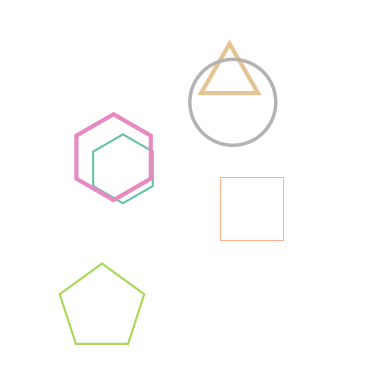[{"shape": "hexagon", "thickness": 1.5, "radius": 0.45, "center": [0.319, 0.562]}, {"shape": "square", "thickness": 0.5, "radius": 0.41, "center": [0.652, 0.459]}, {"shape": "hexagon", "thickness": 3, "radius": 0.56, "center": [0.295, 0.592]}, {"shape": "pentagon", "thickness": 1.5, "radius": 0.58, "center": [0.265, 0.2]}, {"shape": "triangle", "thickness": 3, "radius": 0.43, "center": [0.596, 0.801]}, {"shape": "circle", "thickness": 2.5, "radius": 0.56, "center": [0.605, 0.734]}]